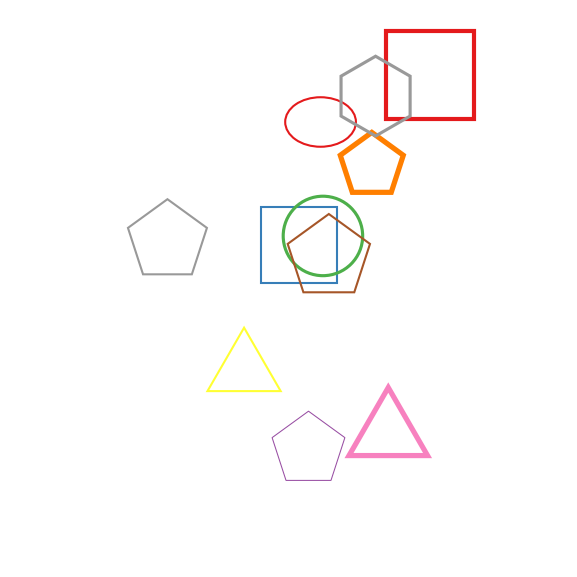[{"shape": "oval", "thickness": 1, "radius": 0.31, "center": [0.555, 0.788]}, {"shape": "square", "thickness": 2, "radius": 0.38, "center": [0.745, 0.869]}, {"shape": "square", "thickness": 1, "radius": 0.33, "center": [0.518, 0.575]}, {"shape": "circle", "thickness": 1.5, "radius": 0.34, "center": [0.559, 0.591]}, {"shape": "pentagon", "thickness": 0.5, "radius": 0.33, "center": [0.534, 0.221]}, {"shape": "pentagon", "thickness": 2.5, "radius": 0.29, "center": [0.644, 0.713]}, {"shape": "triangle", "thickness": 1, "radius": 0.37, "center": [0.423, 0.358]}, {"shape": "pentagon", "thickness": 1, "radius": 0.37, "center": [0.569, 0.554]}, {"shape": "triangle", "thickness": 2.5, "radius": 0.39, "center": [0.672, 0.25]}, {"shape": "hexagon", "thickness": 1.5, "radius": 0.35, "center": [0.65, 0.833]}, {"shape": "pentagon", "thickness": 1, "radius": 0.36, "center": [0.29, 0.582]}]